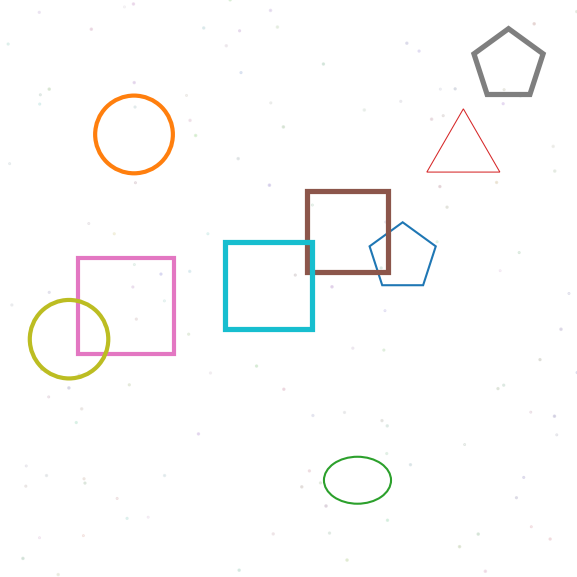[{"shape": "pentagon", "thickness": 1, "radius": 0.3, "center": [0.697, 0.554]}, {"shape": "circle", "thickness": 2, "radius": 0.34, "center": [0.232, 0.766]}, {"shape": "oval", "thickness": 1, "radius": 0.29, "center": [0.619, 0.168]}, {"shape": "triangle", "thickness": 0.5, "radius": 0.37, "center": [0.802, 0.738]}, {"shape": "square", "thickness": 2.5, "radius": 0.35, "center": [0.602, 0.599]}, {"shape": "square", "thickness": 2, "radius": 0.42, "center": [0.218, 0.469]}, {"shape": "pentagon", "thickness": 2.5, "radius": 0.31, "center": [0.881, 0.886]}, {"shape": "circle", "thickness": 2, "radius": 0.34, "center": [0.12, 0.412]}, {"shape": "square", "thickness": 2.5, "radius": 0.38, "center": [0.465, 0.505]}]